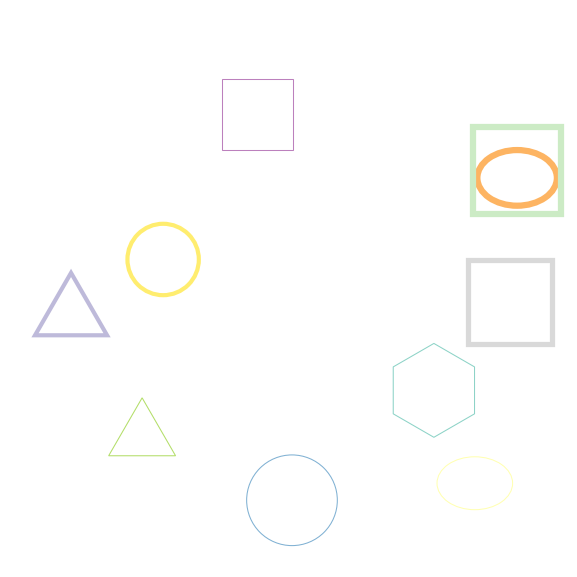[{"shape": "hexagon", "thickness": 0.5, "radius": 0.41, "center": [0.751, 0.323]}, {"shape": "oval", "thickness": 0.5, "radius": 0.33, "center": [0.822, 0.162]}, {"shape": "triangle", "thickness": 2, "radius": 0.36, "center": [0.123, 0.455]}, {"shape": "circle", "thickness": 0.5, "radius": 0.39, "center": [0.506, 0.133]}, {"shape": "oval", "thickness": 3, "radius": 0.34, "center": [0.895, 0.691]}, {"shape": "triangle", "thickness": 0.5, "radius": 0.33, "center": [0.246, 0.243]}, {"shape": "square", "thickness": 2.5, "radius": 0.36, "center": [0.883, 0.476]}, {"shape": "square", "thickness": 0.5, "radius": 0.31, "center": [0.445, 0.801]}, {"shape": "square", "thickness": 3, "radius": 0.38, "center": [0.896, 0.704]}, {"shape": "circle", "thickness": 2, "radius": 0.31, "center": [0.282, 0.55]}]